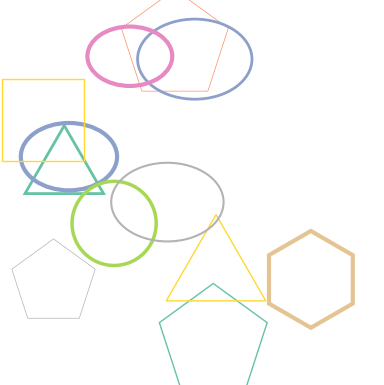[{"shape": "triangle", "thickness": 2, "radius": 0.59, "center": [0.167, 0.556]}, {"shape": "pentagon", "thickness": 1, "radius": 0.74, "center": [0.554, 0.116]}, {"shape": "pentagon", "thickness": 0.5, "radius": 0.73, "center": [0.454, 0.881]}, {"shape": "oval", "thickness": 2, "radius": 0.74, "center": [0.506, 0.846]}, {"shape": "oval", "thickness": 3, "radius": 0.63, "center": [0.179, 0.593]}, {"shape": "oval", "thickness": 3, "radius": 0.55, "center": [0.337, 0.854]}, {"shape": "circle", "thickness": 2.5, "radius": 0.55, "center": [0.296, 0.42]}, {"shape": "triangle", "thickness": 1, "radius": 0.75, "center": [0.561, 0.293]}, {"shape": "square", "thickness": 1, "radius": 0.53, "center": [0.112, 0.688]}, {"shape": "hexagon", "thickness": 3, "radius": 0.63, "center": [0.807, 0.274]}, {"shape": "oval", "thickness": 1.5, "radius": 0.73, "center": [0.435, 0.475]}, {"shape": "pentagon", "thickness": 0.5, "radius": 0.57, "center": [0.139, 0.266]}]